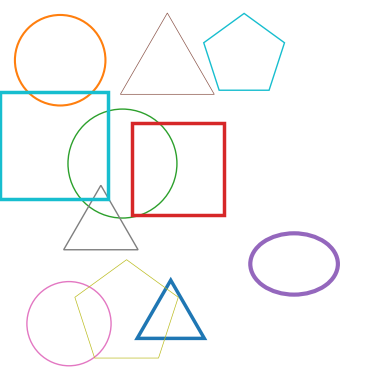[{"shape": "triangle", "thickness": 2.5, "radius": 0.5, "center": [0.444, 0.171]}, {"shape": "circle", "thickness": 1.5, "radius": 0.59, "center": [0.156, 0.844]}, {"shape": "circle", "thickness": 1, "radius": 0.71, "center": [0.318, 0.575]}, {"shape": "square", "thickness": 2.5, "radius": 0.6, "center": [0.463, 0.562]}, {"shape": "oval", "thickness": 3, "radius": 0.57, "center": [0.764, 0.314]}, {"shape": "triangle", "thickness": 0.5, "radius": 0.7, "center": [0.435, 0.825]}, {"shape": "circle", "thickness": 1, "radius": 0.55, "center": [0.179, 0.159]}, {"shape": "triangle", "thickness": 1, "radius": 0.56, "center": [0.262, 0.407]}, {"shape": "pentagon", "thickness": 0.5, "radius": 0.71, "center": [0.329, 0.184]}, {"shape": "pentagon", "thickness": 1, "radius": 0.55, "center": [0.634, 0.855]}, {"shape": "square", "thickness": 2.5, "radius": 0.7, "center": [0.14, 0.623]}]